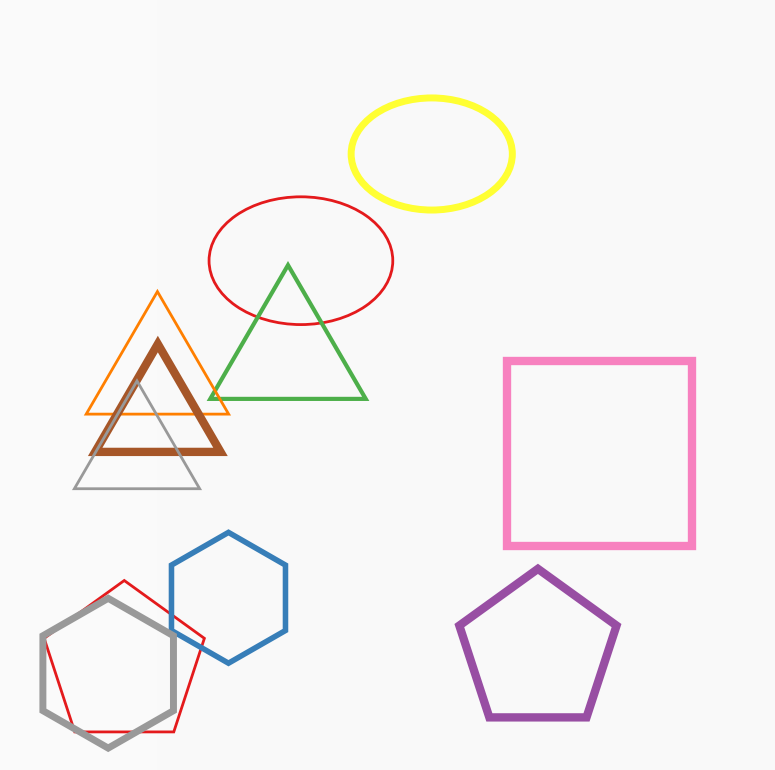[{"shape": "pentagon", "thickness": 1, "radius": 0.54, "center": [0.16, 0.137]}, {"shape": "oval", "thickness": 1, "radius": 0.59, "center": [0.388, 0.661]}, {"shape": "hexagon", "thickness": 2, "radius": 0.42, "center": [0.295, 0.224]}, {"shape": "triangle", "thickness": 1.5, "radius": 0.58, "center": [0.372, 0.54]}, {"shape": "pentagon", "thickness": 3, "radius": 0.53, "center": [0.694, 0.155]}, {"shape": "triangle", "thickness": 1, "radius": 0.53, "center": [0.203, 0.515]}, {"shape": "oval", "thickness": 2.5, "radius": 0.52, "center": [0.557, 0.8]}, {"shape": "triangle", "thickness": 3, "radius": 0.47, "center": [0.204, 0.46]}, {"shape": "square", "thickness": 3, "radius": 0.6, "center": [0.774, 0.411]}, {"shape": "hexagon", "thickness": 2.5, "radius": 0.49, "center": [0.14, 0.126]}, {"shape": "triangle", "thickness": 1, "radius": 0.47, "center": [0.177, 0.412]}]